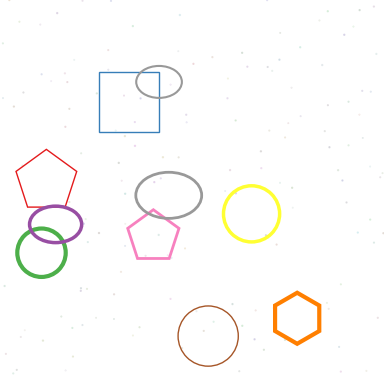[{"shape": "pentagon", "thickness": 1, "radius": 0.41, "center": [0.12, 0.529]}, {"shape": "square", "thickness": 1, "radius": 0.39, "center": [0.335, 0.735]}, {"shape": "circle", "thickness": 3, "radius": 0.31, "center": [0.108, 0.344]}, {"shape": "oval", "thickness": 2.5, "radius": 0.34, "center": [0.144, 0.417]}, {"shape": "hexagon", "thickness": 3, "radius": 0.33, "center": [0.772, 0.173]}, {"shape": "circle", "thickness": 2.5, "radius": 0.36, "center": [0.653, 0.445]}, {"shape": "circle", "thickness": 1, "radius": 0.39, "center": [0.541, 0.127]}, {"shape": "pentagon", "thickness": 2, "radius": 0.35, "center": [0.398, 0.385]}, {"shape": "oval", "thickness": 1.5, "radius": 0.3, "center": [0.413, 0.787]}, {"shape": "oval", "thickness": 2, "radius": 0.43, "center": [0.438, 0.493]}]